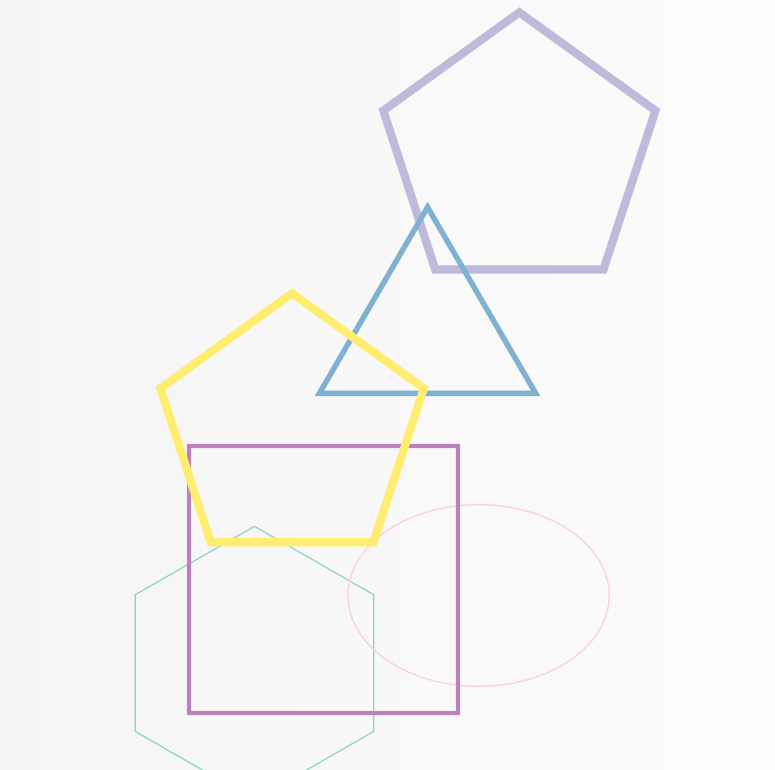[{"shape": "hexagon", "thickness": 0.5, "radius": 0.89, "center": [0.328, 0.139]}, {"shape": "pentagon", "thickness": 3, "radius": 0.92, "center": [0.67, 0.799]}, {"shape": "triangle", "thickness": 2, "radius": 0.81, "center": [0.552, 0.57]}, {"shape": "oval", "thickness": 0.5, "radius": 0.84, "center": [0.618, 0.227]}, {"shape": "square", "thickness": 1.5, "radius": 0.87, "center": [0.417, 0.248]}, {"shape": "pentagon", "thickness": 3, "radius": 0.89, "center": [0.377, 0.44]}]